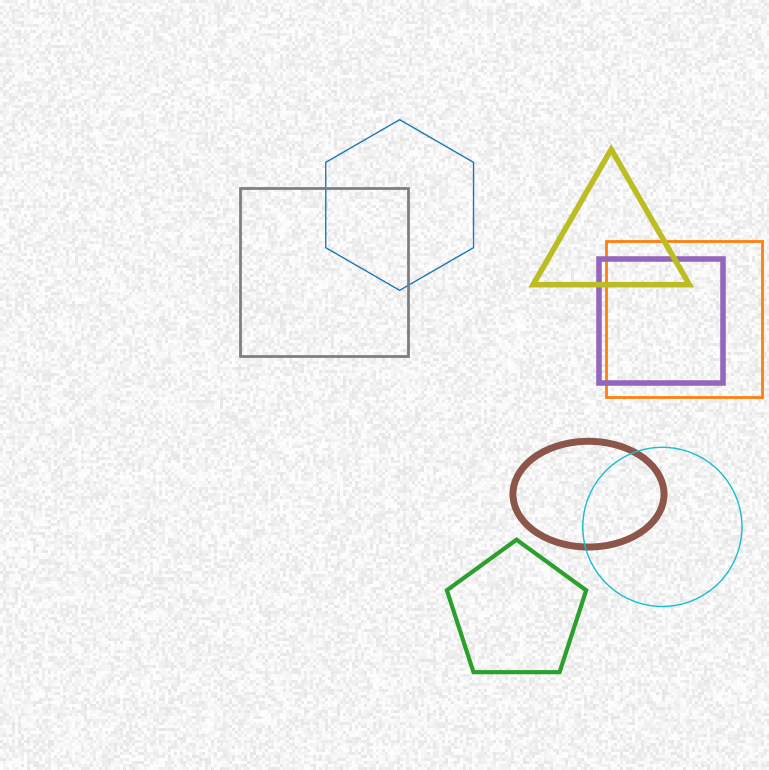[{"shape": "hexagon", "thickness": 0.5, "radius": 0.55, "center": [0.519, 0.734]}, {"shape": "square", "thickness": 1, "radius": 0.51, "center": [0.888, 0.586]}, {"shape": "pentagon", "thickness": 1.5, "radius": 0.48, "center": [0.671, 0.204]}, {"shape": "square", "thickness": 2, "radius": 0.4, "center": [0.858, 0.583]}, {"shape": "oval", "thickness": 2.5, "radius": 0.49, "center": [0.764, 0.358]}, {"shape": "square", "thickness": 1, "radius": 0.55, "center": [0.421, 0.647]}, {"shape": "triangle", "thickness": 2, "radius": 0.59, "center": [0.794, 0.689]}, {"shape": "circle", "thickness": 0.5, "radius": 0.52, "center": [0.86, 0.316]}]